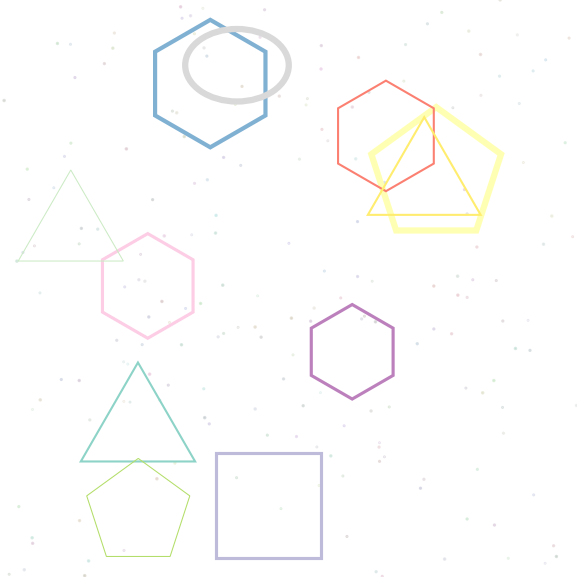[{"shape": "triangle", "thickness": 1, "radius": 0.57, "center": [0.239, 0.257]}, {"shape": "pentagon", "thickness": 3, "radius": 0.59, "center": [0.755, 0.696]}, {"shape": "square", "thickness": 1.5, "radius": 0.45, "center": [0.465, 0.124]}, {"shape": "hexagon", "thickness": 1, "radius": 0.48, "center": [0.668, 0.764]}, {"shape": "hexagon", "thickness": 2, "radius": 0.55, "center": [0.364, 0.854]}, {"shape": "pentagon", "thickness": 0.5, "radius": 0.47, "center": [0.239, 0.111]}, {"shape": "hexagon", "thickness": 1.5, "radius": 0.45, "center": [0.256, 0.504]}, {"shape": "oval", "thickness": 3, "radius": 0.45, "center": [0.41, 0.886]}, {"shape": "hexagon", "thickness": 1.5, "radius": 0.41, "center": [0.61, 0.39]}, {"shape": "triangle", "thickness": 0.5, "radius": 0.53, "center": [0.123, 0.6]}, {"shape": "triangle", "thickness": 1, "radius": 0.56, "center": [0.735, 0.683]}]